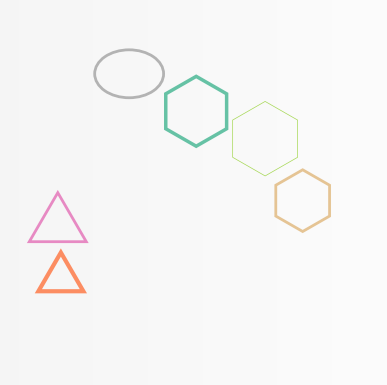[{"shape": "hexagon", "thickness": 2.5, "radius": 0.45, "center": [0.506, 0.711]}, {"shape": "triangle", "thickness": 3, "radius": 0.34, "center": [0.157, 0.277]}, {"shape": "triangle", "thickness": 2, "radius": 0.42, "center": [0.149, 0.415]}, {"shape": "hexagon", "thickness": 0.5, "radius": 0.48, "center": [0.684, 0.64]}, {"shape": "hexagon", "thickness": 2, "radius": 0.4, "center": [0.781, 0.479]}, {"shape": "oval", "thickness": 2, "radius": 0.44, "center": [0.333, 0.808]}]